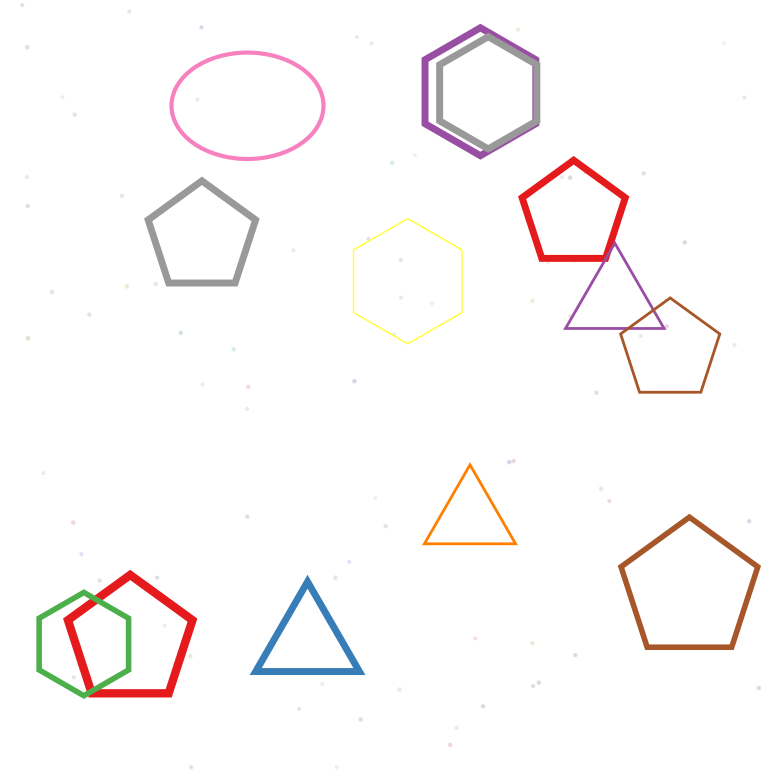[{"shape": "pentagon", "thickness": 3, "radius": 0.43, "center": [0.169, 0.168]}, {"shape": "pentagon", "thickness": 2.5, "radius": 0.35, "center": [0.745, 0.721]}, {"shape": "triangle", "thickness": 2.5, "radius": 0.39, "center": [0.399, 0.167]}, {"shape": "hexagon", "thickness": 2, "radius": 0.34, "center": [0.109, 0.164]}, {"shape": "triangle", "thickness": 1, "radius": 0.37, "center": [0.798, 0.61]}, {"shape": "hexagon", "thickness": 2.5, "radius": 0.42, "center": [0.624, 0.881]}, {"shape": "triangle", "thickness": 1, "radius": 0.34, "center": [0.61, 0.328]}, {"shape": "hexagon", "thickness": 0.5, "radius": 0.41, "center": [0.53, 0.635]}, {"shape": "pentagon", "thickness": 1, "radius": 0.34, "center": [0.87, 0.545]}, {"shape": "pentagon", "thickness": 2, "radius": 0.47, "center": [0.895, 0.235]}, {"shape": "oval", "thickness": 1.5, "radius": 0.49, "center": [0.321, 0.863]}, {"shape": "pentagon", "thickness": 2.5, "radius": 0.37, "center": [0.262, 0.692]}, {"shape": "hexagon", "thickness": 2.5, "radius": 0.36, "center": [0.634, 0.879]}]